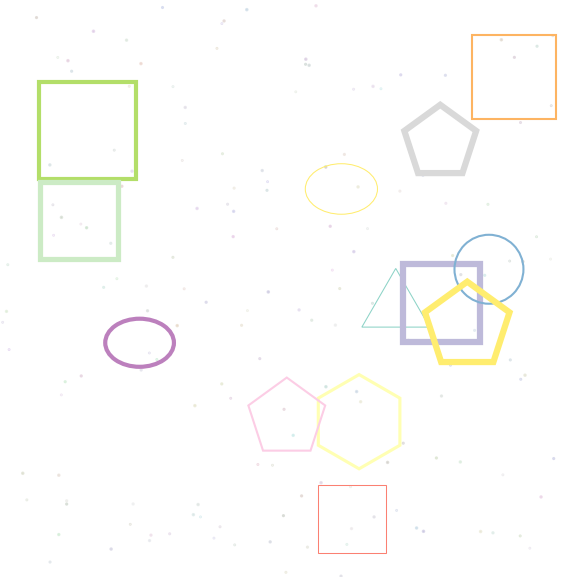[{"shape": "triangle", "thickness": 0.5, "radius": 0.34, "center": [0.685, 0.467]}, {"shape": "hexagon", "thickness": 1.5, "radius": 0.41, "center": [0.622, 0.269]}, {"shape": "square", "thickness": 3, "radius": 0.34, "center": [0.765, 0.475]}, {"shape": "square", "thickness": 0.5, "radius": 0.29, "center": [0.609, 0.101]}, {"shape": "circle", "thickness": 1, "radius": 0.3, "center": [0.847, 0.533]}, {"shape": "square", "thickness": 1, "radius": 0.36, "center": [0.89, 0.866]}, {"shape": "square", "thickness": 2, "radius": 0.42, "center": [0.152, 0.773]}, {"shape": "pentagon", "thickness": 1, "radius": 0.35, "center": [0.497, 0.275]}, {"shape": "pentagon", "thickness": 3, "radius": 0.33, "center": [0.762, 0.752]}, {"shape": "oval", "thickness": 2, "radius": 0.3, "center": [0.242, 0.406]}, {"shape": "square", "thickness": 2.5, "radius": 0.34, "center": [0.137, 0.618]}, {"shape": "oval", "thickness": 0.5, "radius": 0.31, "center": [0.591, 0.672]}, {"shape": "pentagon", "thickness": 3, "radius": 0.38, "center": [0.809, 0.434]}]